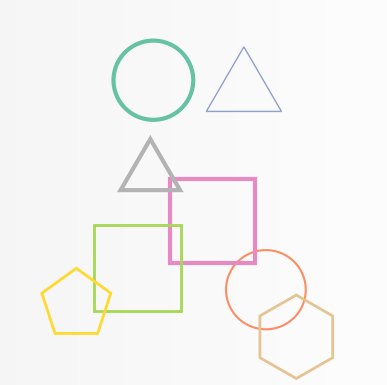[{"shape": "circle", "thickness": 3, "radius": 0.51, "center": [0.396, 0.792]}, {"shape": "circle", "thickness": 1.5, "radius": 0.51, "center": [0.686, 0.248]}, {"shape": "triangle", "thickness": 1, "radius": 0.56, "center": [0.629, 0.766]}, {"shape": "square", "thickness": 3, "radius": 0.55, "center": [0.548, 0.426]}, {"shape": "square", "thickness": 2, "radius": 0.56, "center": [0.355, 0.305]}, {"shape": "pentagon", "thickness": 2, "radius": 0.47, "center": [0.197, 0.21]}, {"shape": "hexagon", "thickness": 2, "radius": 0.54, "center": [0.765, 0.125]}, {"shape": "triangle", "thickness": 3, "radius": 0.44, "center": [0.388, 0.55]}]